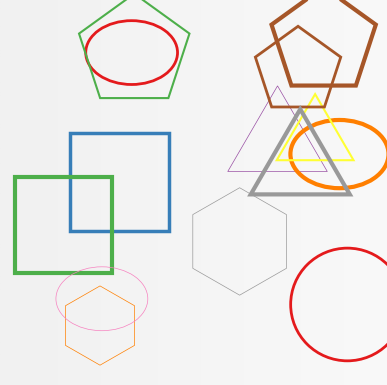[{"shape": "oval", "thickness": 2, "radius": 0.59, "center": [0.34, 0.863]}, {"shape": "circle", "thickness": 2, "radius": 0.73, "center": [0.896, 0.209]}, {"shape": "square", "thickness": 2.5, "radius": 0.64, "center": [0.309, 0.527]}, {"shape": "square", "thickness": 3, "radius": 0.62, "center": [0.163, 0.415]}, {"shape": "pentagon", "thickness": 1.5, "radius": 0.75, "center": [0.346, 0.866]}, {"shape": "triangle", "thickness": 0.5, "radius": 0.74, "center": [0.716, 0.629]}, {"shape": "hexagon", "thickness": 0.5, "radius": 0.51, "center": [0.258, 0.154]}, {"shape": "oval", "thickness": 3, "radius": 0.63, "center": [0.876, 0.6]}, {"shape": "triangle", "thickness": 1.5, "radius": 0.57, "center": [0.813, 0.641]}, {"shape": "pentagon", "thickness": 3, "radius": 0.71, "center": [0.835, 0.892]}, {"shape": "pentagon", "thickness": 2, "radius": 0.58, "center": [0.769, 0.816]}, {"shape": "oval", "thickness": 0.5, "radius": 0.59, "center": [0.263, 0.224]}, {"shape": "hexagon", "thickness": 0.5, "radius": 0.7, "center": [0.618, 0.373]}, {"shape": "triangle", "thickness": 3, "radius": 0.74, "center": [0.775, 0.569]}]